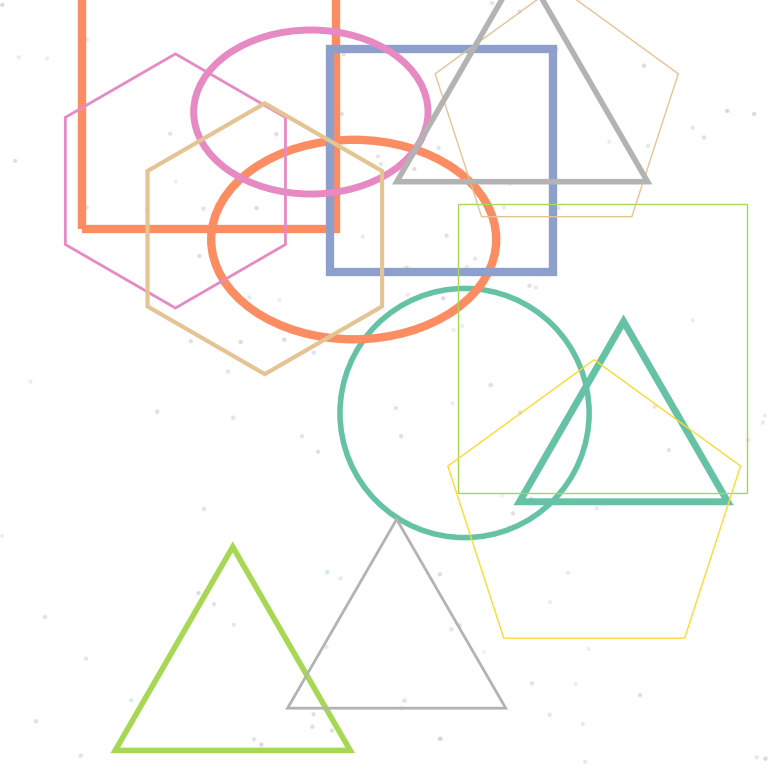[{"shape": "circle", "thickness": 2, "radius": 0.81, "center": [0.603, 0.464]}, {"shape": "triangle", "thickness": 2.5, "radius": 0.78, "center": [0.81, 0.426]}, {"shape": "oval", "thickness": 3, "radius": 0.93, "center": [0.459, 0.689]}, {"shape": "square", "thickness": 3, "radius": 0.82, "center": [0.271, 0.868]}, {"shape": "square", "thickness": 3, "radius": 0.72, "center": [0.573, 0.792]}, {"shape": "oval", "thickness": 2.5, "radius": 0.76, "center": [0.404, 0.855]}, {"shape": "hexagon", "thickness": 1, "radius": 0.83, "center": [0.228, 0.765]}, {"shape": "square", "thickness": 0.5, "radius": 0.94, "center": [0.782, 0.547]}, {"shape": "triangle", "thickness": 2, "radius": 0.88, "center": [0.302, 0.114]}, {"shape": "pentagon", "thickness": 0.5, "radius": 1.0, "center": [0.772, 0.333]}, {"shape": "pentagon", "thickness": 0.5, "radius": 0.83, "center": [0.723, 0.853]}, {"shape": "hexagon", "thickness": 1.5, "radius": 0.88, "center": [0.344, 0.69]}, {"shape": "triangle", "thickness": 1, "radius": 0.82, "center": [0.515, 0.162]}, {"shape": "triangle", "thickness": 2, "radius": 0.94, "center": [0.678, 0.858]}]